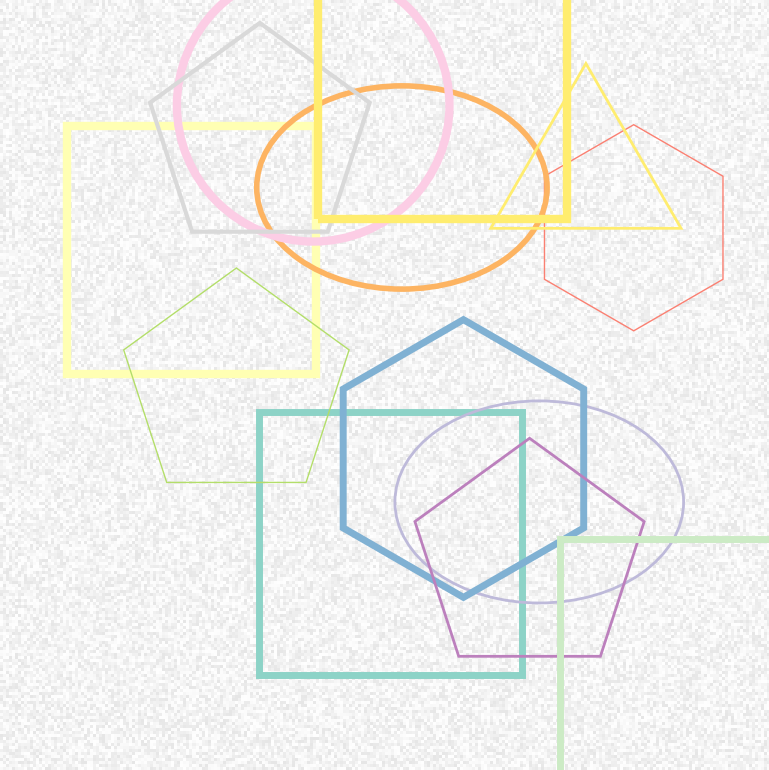[{"shape": "square", "thickness": 2.5, "radius": 0.85, "center": [0.508, 0.294]}, {"shape": "square", "thickness": 3, "radius": 0.81, "center": [0.249, 0.675]}, {"shape": "oval", "thickness": 1, "radius": 0.94, "center": [0.7, 0.348]}, {"shape": "hexagon", "thickness": 0.5, "radius": 0.67, "center": [0.823, 0.704]}, {"shape": "hexagon", "thickness": 2.5, "radius": 0.9, "center": [0.602, 0.405]}, {"shape": "oval", "thickness": 2, "radius": 0.94, "center": [0.522, 0.757]}, {"shape": "pentagon", "thickness": 0.5, "radius": 0.77, "center": [0.307, 0.498]}, {"shape": "circle", "thickness": 3, "radius": 0.88, "center": [0.407, 0.863]}, {"shape": "pentagon", "thickness": 1.5, "radius": 0.75, "center": [0.338, 0.82]}, {"shape": "pentagon", "thickness": 1, "radius": 0.78, "center": [0.688, 0.274]}, {"shape": "square", "thickness": 2.5, "radius": 0.83, "center": [0.893, 0.134]}, {"shape": "square", "thickness": 3, "radius": 0.81, "center": [0.574, 0.877]}, {"shape": "triangle", "thickness": 1, "radius": 0.71, "center": [0.761, 0.775]}]